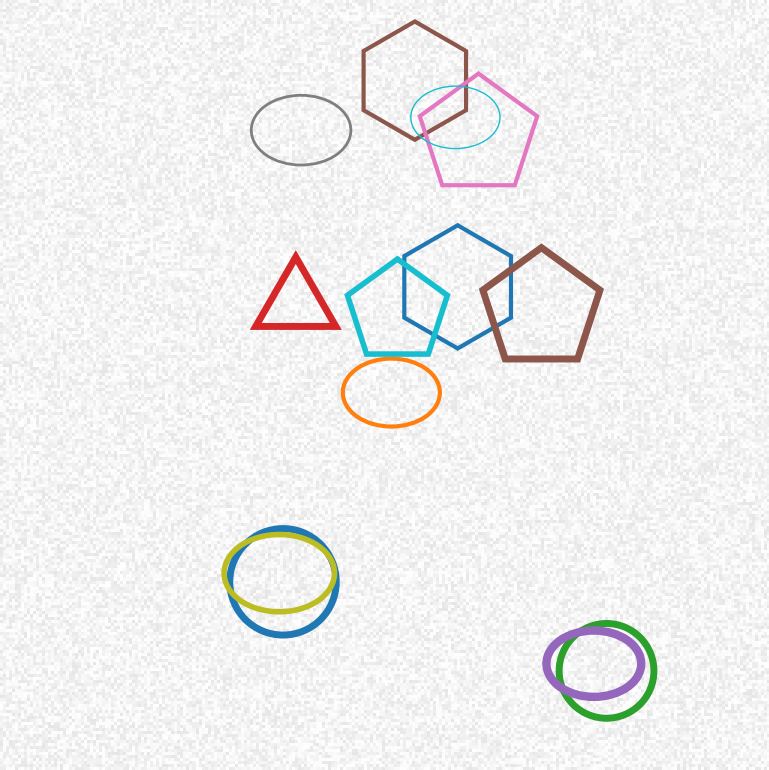[{"shape": "hexagon", "thickness": 1.5, "radius": 0.4, "center": [0.594, 0.627]}, {"shape": "circle", "thickness": 2.5, "radius": 0.35, "center": [0.368, 0.244]}, {"shape": "oval", "thickness": 1.5, "radius": 0.32, "center": [0.508, 0.49]}, {"shape": "circle", "thickness": 2.5, "radius": 0.31, "center": [0.788, 0.129]}, {"shape": "triangle", "thickness": 2.5, "radius": 0.3, "center": [0.384, 0.606]}, {"shape": "oval", "thickness": 3, "radius": 0.31, "center": [0.771, 0.138]}, {"shape": "hexagon", "thickness": 1.5, "radius": 0.38, "center": [0.539, 0.895]}, {"shape": "pentagon", "thickness": 2.5, "radius": 0.4, "center": [0.703, 0.598]}, {"shape": "pentagon", "thickness": 1.5, "radius": 0.4, "center": [0.621, 0.824]}, {"shape": "oval", "thickness": 1, "radius": 0.32, "center": [0.391, 0.831]}, {"shape": "oval", "thickness": 2, "radius": 0.36, "center": [0.363, 0.256]}, {"shape": "oval", "thickness": 0.5, "radius": 0.29, "center": [0.591, 0.848]}, {"shape": "pentagon", "thickness": 2, "radius": 0.34, "center": [0.516, 0.595]}]